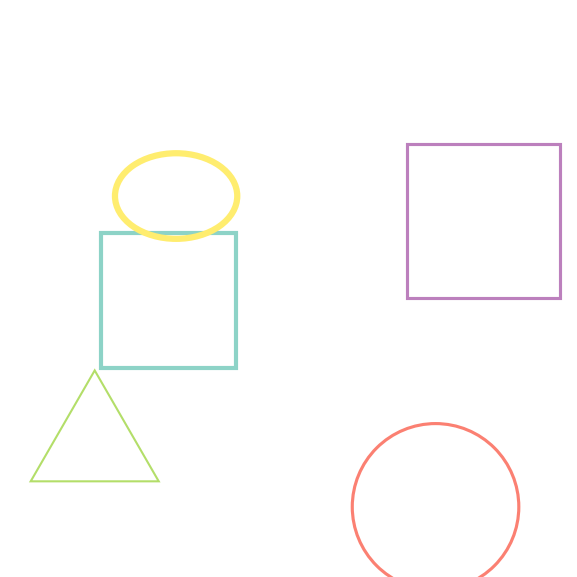[{"shape": "square", "thickness": 2, "radius": 0.59, "center": [0.291, 0.479]}, {"shape": "circle", "thickness": 1.5, "radius": 0.72, "center": [0.754, 0.121]}, {"shape": "triangle", "thickness": 1, "radius": 0.64, "center": [0.164, 0.23]}, {"shape": "square", "thickness": 1.5, "radius": 0.67, "center": [0.837, 0.616]}, {"shape": "oval", "thickness": 3, "radius": 0.53, "center": [0.305, 0.66]}]